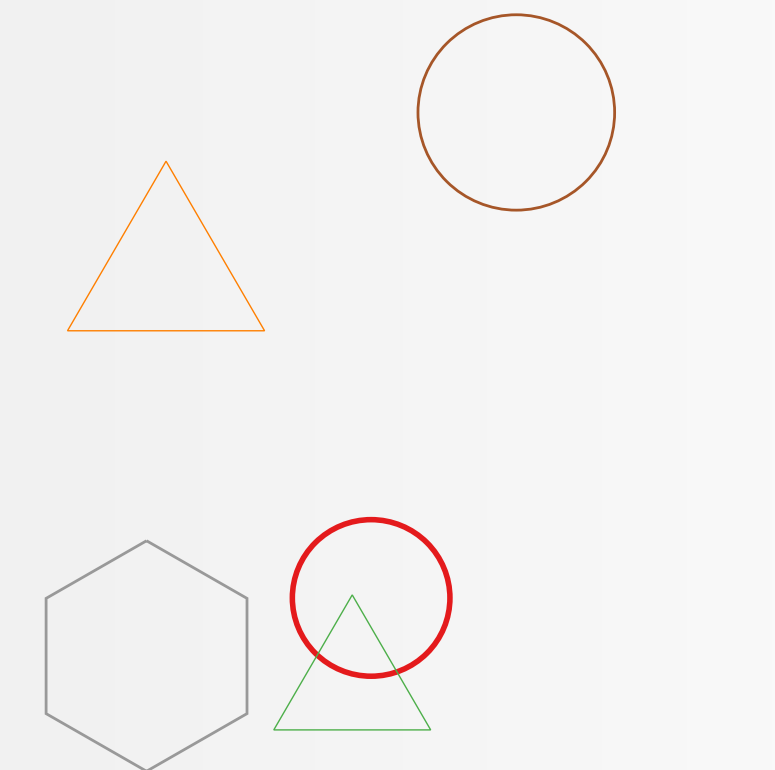[{"shape": "circle", "thickness": 2, "radius": 0.51, "center": [0.479, 0.223]}, {"shape": "triangle", "thickness": 0.5, "radius": 0.58, "center": [0.454, 0.111]}, {"shape": "triangle", "thickness": 0.5, "radius": 0.73, "center": [0.214, 0.644]}, {"shape": "circle", "thickness": 1, "radius": 0.63, "center": [0.666, 0.854]}, {"shape": "hexagon", "thickness": 1, "radius": 0.75, "center": [0.189, 0.148]}]